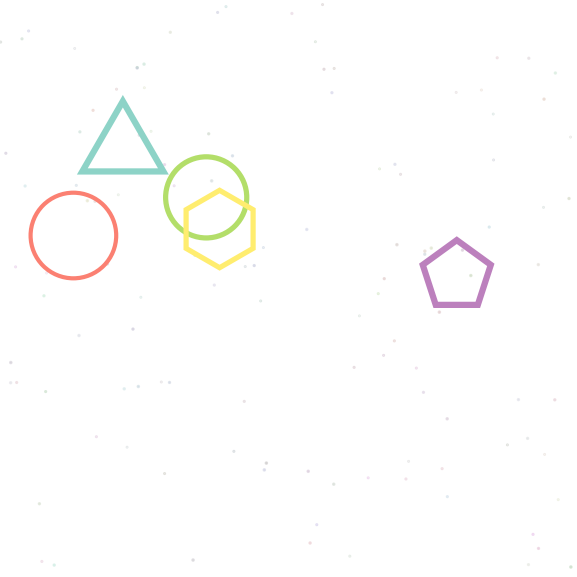[{"shape": "triangle", "thickness": 3, "radius": 0.41, "center": [0.213, 0.743]}, {"shape": "circle", "thickness": 2, "radius": 0.37, "center": [0.127, 0.591]}, {"shape": "circle", "thickness": 2.5, "radius": 0.35, "center": [0.357, 0.657]}, {"shape": "pentagon", "thickness": 3, "radius": 0.31, "center": [0.791, 0.521]}, {"shape": "hexagon", "thickness": 2.5, "radius": 0.33, "center": [0.38, 0.603]}]